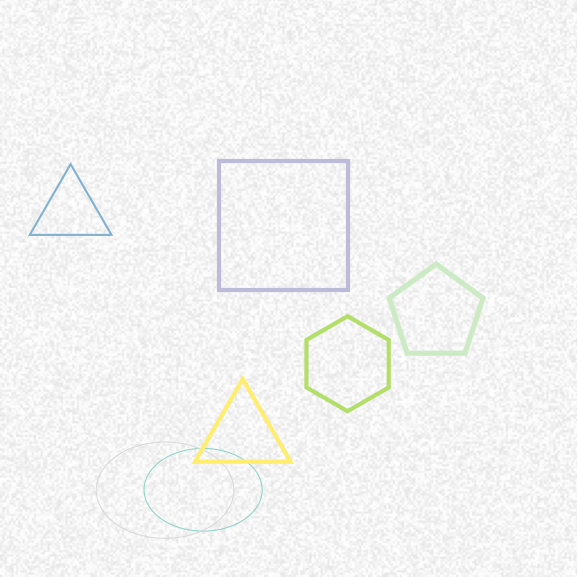[{"shape": "oval", "thickness": 0.5, "radius": 0.51, "center": [0.352, 0.151]}, {"shape": "square", "thickness": 2, "radius": 0.56, "center": [0.49, 0.609]}, {"shape": "triangle", "thickness": 1, "radius": 0.41, "center": [0.122, 0.633]}, {"shape": "hexagon", "thickness": 2, "radius": 0.41, "center": [0.602, 0.369]}, {"shape": "oval", "thickness": 0.5, "radius": 0.6, "center": [0.286, 0.15]}, {"shape": "pentagon", "thickness": 2.5, "radius": 0.43, "center": [0.755, 0.457]}, {"shape": "triangle", "thickness": 2, "radius": 0.48, "center": [0.42, 0.247]}]